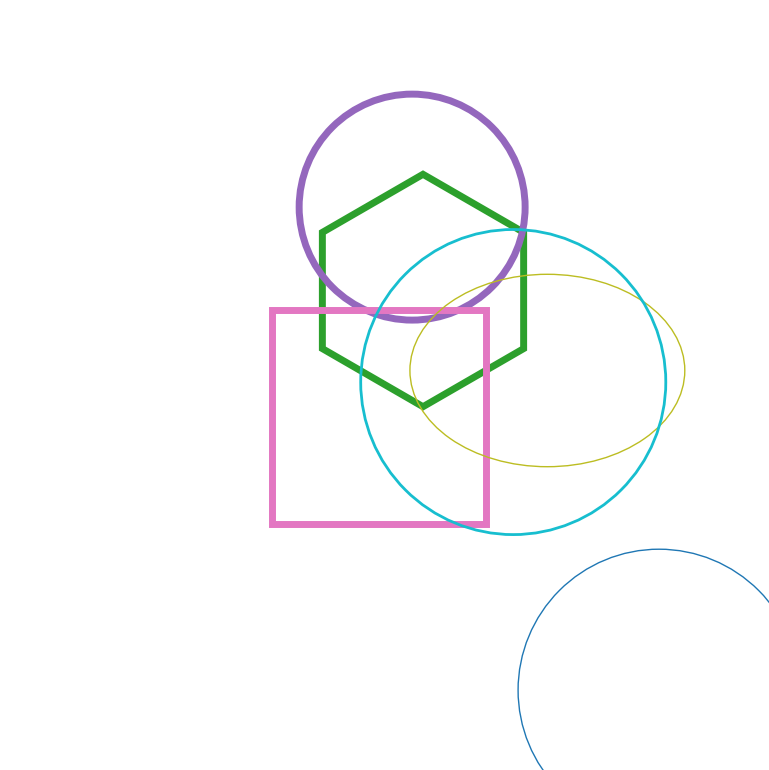[{"shape": "circle", "thickness": 0.5, "radius": 0.92, "center": [0.856, 0.104]}, {"shape": "hexagon", "thickness": 2.5, "radius": 0.75, "center": [0.549, 0.623]}, {"shape": "circle", "thickness": 2.5, "radius": 0.73, "center": [0.535, 0.731]}, {"shape": "square", "thickness": 2.5, "radius": 0.69, "center": [0.492, 0.458]}, {"shape": "oval", "thickness": 0.5, "radius": 0.89, "center": [0.711, 0.519]}, {"shape": "circle", "thickness": 1, "radius": 0.99, "center": [0.667, 0.504]}]